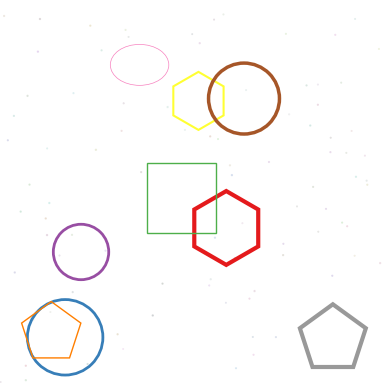[{"shape": "hexagon", "thickness": 3, "radius": 0.48, "center": [0.588, 0.408]}, {"shape": "circle", "thickness": 2, "radius": 0.49, "center": [0.169, 0.124]}, {"shape": "square", "thickness": 1, "radius": 0.45, "center": [0.471, 0.486]}, {"shape": "circle", "thickness": 2, "radius": 0.36, "center": [0.21, 0.345]}, {"shape": "pentagon", "thickness": 1, "radius": 0.4, "center": [0.133, 0.136]}, {"shape": "hexagon", "thickness": 1.5, "radius": 0.38, "center": [0.515, 0.738]}, {"shape": "circle", "thickness": 2.5, "radius": 0.46, "center": [0.634, 0.744]}, {"shape": "oval", "thickness": 0.5, "radius": 0.38, "center": [0.363, 0.831]}, {"shape": "pentagon", "thickness": 3, "radius": 0.45, "center": [0.865, 0.12]}]